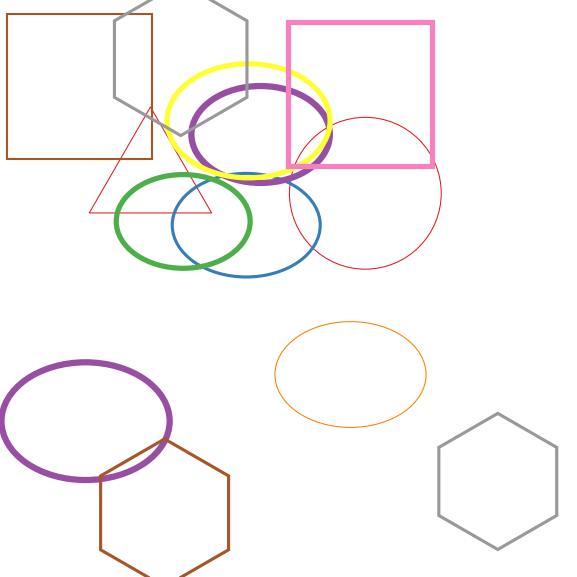[{"shape": "circle", "thickness": 0.5, "radius": 0.66, "center": [0.633, 0.665]}, {"shape": "triangle", "thickness": 0.5, "radius": 0.61, "center": [0.26, 0.692]}, {"shape": "oval", "thickness": 1.5, "radius": 0.64, "center": [0.426, 0.609]}, {"shape": "oval", "thickness": 2.5, "radius": 0.58, "center": [0.317, 0.616]}, {"shape": "oval", "thickness": 3, "radius": 0.6, "center": [0.451, 0.766]}, {"shape": "oval", "thickness": 3, "radius": 0.73, "center": [0.148, 0.27]}, {"shape": "oval", "thickness": 0.5, "radius": 0.65, "center": [0.607, 0.351]}, {"shape": "oval", "thickness": 2.5, "radius": 0.71, "center": [0.43, 0.79]}, {"shape": "hexagon", "thickness": 1.5, "radius": 0.64, "center": [0.285, 0.111]}, {"shape": "square", "thickness": 1, "radius": 0.63, "center": [0.138, 0.849]}, {"shape": "square", "thickness": 2.5, "radius": 0.62, "center": [0.624, 0.837]}, {"shape": "hexagon", "thickness": 1.5, "radius": 0.66, "center": [0.313, 0.897]}, {"shape": "hexagon", "thickness": 1.5, "radius": 0.59, "center": [0.862, 0.165]}]